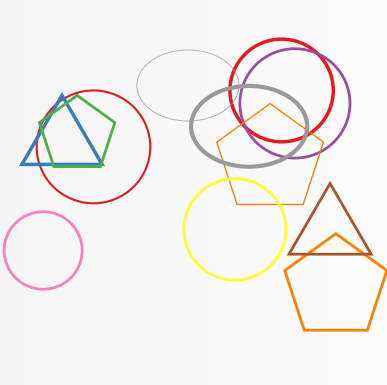[{"shape": "circle", "thickness": 2.5, "radius": 0.67, "center": [0.727, 0.765]}, {"shape": "circle", "thickness": 1.5, "radius": 0.73, "center": [0.241, 0.618]}, {"shape": "triangle", "thickness": 2.5, "radius": 0.6, "center": [0.16, 0.633]}, {"shape": "pentagon", "thickness": 2, "radius": 0.51, "center": [0.199, 0.65]}, {"shape": "circle", "thickness": 2, "radius": 0.71, "center": [0.761, 0.731]}, {"shape": "pentagon", "thickness": 1, "radius": 0.72, "center": [0.697, 0.586]}, {"shape": "pentagon", "thickness": 2, "radius": 0.69, "center": [0.867, 0.254]}, {"shape": "circle", "thickness": 2, "radius": 0.66, "center": [0.606, 0.404]}, {"shape": "triangle", "thickness": 2, "radius": 0.61, "center": [0.852, 0.401]}, {"shape": "circle", "thickness": 2, "radius": 0.5, "center": [0.111, 0.349]}, {"shape": "oval", "thickness": 3, "radius": 0.75, "center": [0.643, 0.672]}, {"shape": "oval", "thickness": 0.5, "radius": 0.66, "center": [0.485, 0.778]}]